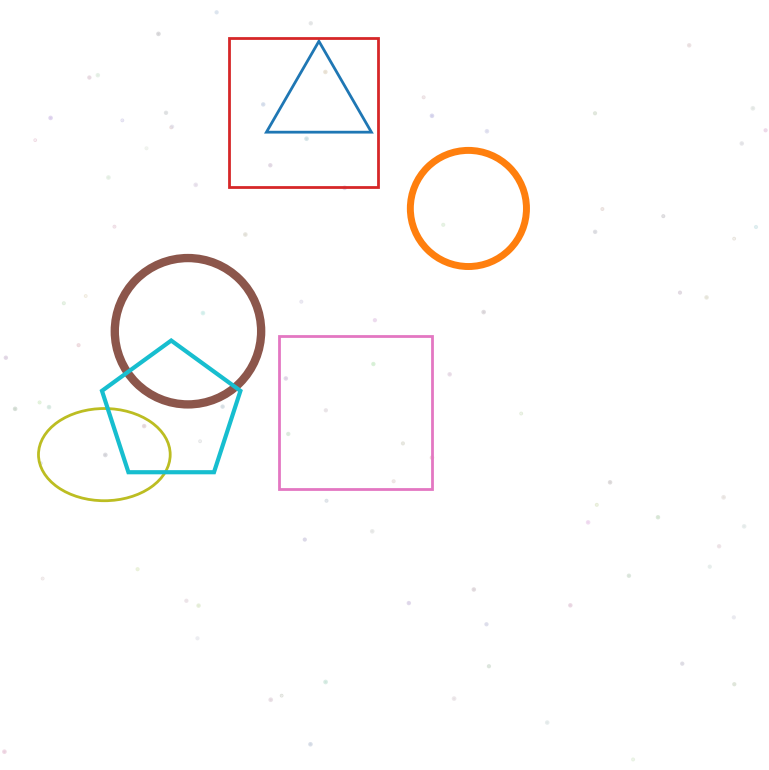[{"shape": "triangle", "thickness": 1, "radius": 0.39, "center": [0.414, 0.868]}, {"shape": "circle", "thickness": 2.5, "radius": 0.38, "center": [0.608, 0.729]}, {"shape": "square", "thickness": 1, "radius": 0.48, "center": [0.395, 0.854]}, {"shape": "circle", "thickness": 3, "radius": 0.48, "center": [0.244, 0.57]}, {"shape": "square", "thickness": 1, "radius": 0.5, "center": [0.462, 0.464]}, {"shape": "oval", "thickness": 1, "radius": 0.43, "center": [0.136, 0.41]}, {"shape": "pentagon", "thickness": 1.5, "radius": 0.47, "center": [0.222, 0.463]}]